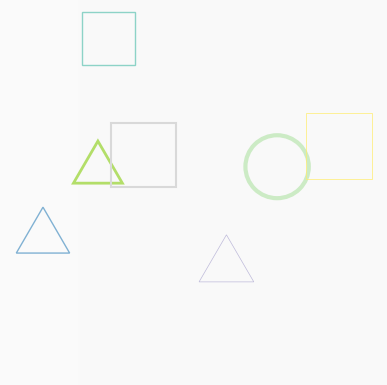[{"shape": "square", "thickness": 1, "radius": 0.34, "center": [0.28, 0.899]}, {"shape": "triangle", "thickness": 0.5, "radius": 0.41, "center": [0.584, 0.309]}, {"shape": "triangle", "thickness": 1, "radius": 0.4, "center": [0.111, 0.382]}, {"shape": "triangle", "thickness": 2, "radius": 0.36, "center": [0.253, 0.561]}, {"shape": "square", "thickness": 1.5, "radius": 0.42, "center": [0.369, 0.597]}, {"shape": "circle", "thickness": 3, "radius": 0.41, "center": [0.715, 0.567]}, {"shape": "square", "thickness": 0.5, "radius": 0.43, "center": [0.874, 0.621]}]